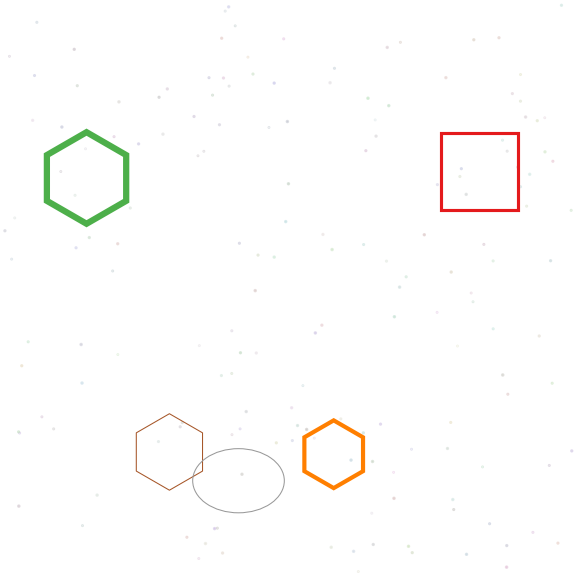[{"shape": "square", "thickness": 1.5, "radius": 0.33, "center": [0.83, 0.703]}, {"shape": "hexagon", "thickness": 3, "radius": 0.4, "center": [0.15, 0.691]}, {"shape": "hexagon", "thickness": 2, "radius": 0.29, "center": [0.578, 0.213]}, {"shape": "hexagon", "thickness": 0.5, "radius": 0.33, "center": [0.293, 0.217]}, {"shape": "oval", "thickness": 0.5, "radius": 0.4, "center": [0.413, 0.167]}]